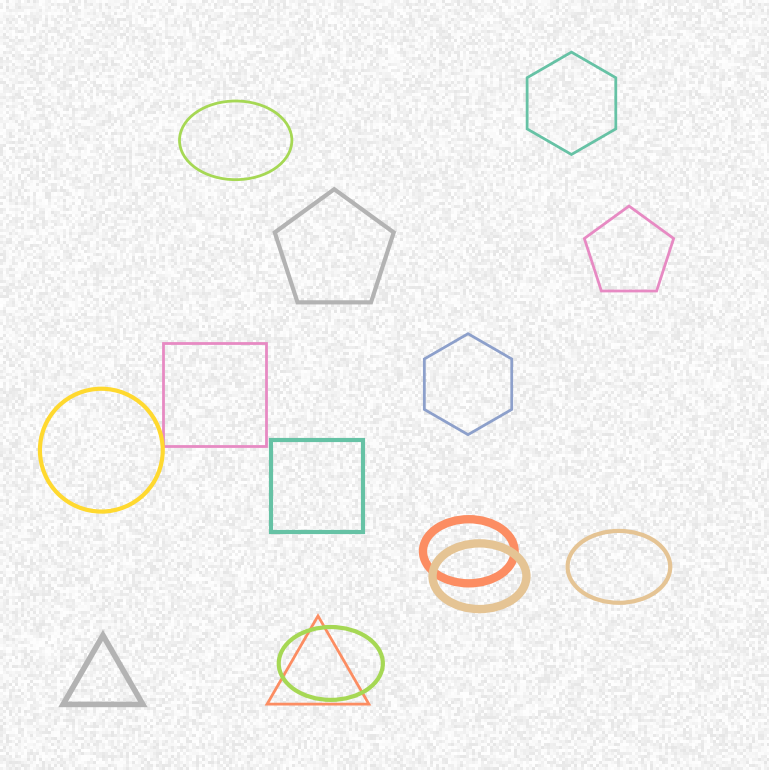[{"shape": "hexagon", "thickness": 1, "radius": 0.33, "center": [0.742, 0.866]}, {"shape": "square", "thickness": 1.5, "radius": 0.3, "center": [0.411, 0.369]}, {"shape": "triangle", "thickness": 1, "radius": 0.38, "center": [0.413, 0.124]}, {"shape": "oval", "thickness": 3, "radius": 0.3, "center": [0.609, 0.284]}, {"shape": "hexagon", "thickness": 1, "radius": 0.33, "center": [0.608, 0.501]}, {"shape": "pentagon", "thickness": 1, "radius": 0.3, "center": [0.817, 0.671]}, {"shape": "square", "thickness": 1, "radius": 0.33, "center": [0.278, 0.488]}, {"shape": "oval", "thickness": 1, "radius": 0.36, "center": [0.306, 0.818]}, {"shape": "oval", "thickness": 1.5, "radius": 0.34, "center": [0.43, 0.138]}, {"shape": "circle", "thickness": 1.5, "radius": 0.4, "center": [0.132, 0.415]}, {"shape": "oval", "thickness": 3, "radius": 0.3, "center": [0.623, 0.252]}, {"shape": "oval", "thickness": 1.5, "radius": 0.33, "center": [0.804, 0.264]}, {"shape": "pentagon", "thickness": 1.5, "radius": 0.41, "center": [0.434, 0.673]}, {"shape": "triangle", "thickness": 2, "radius": 0.3, "center": [0.134, 0.115]}]